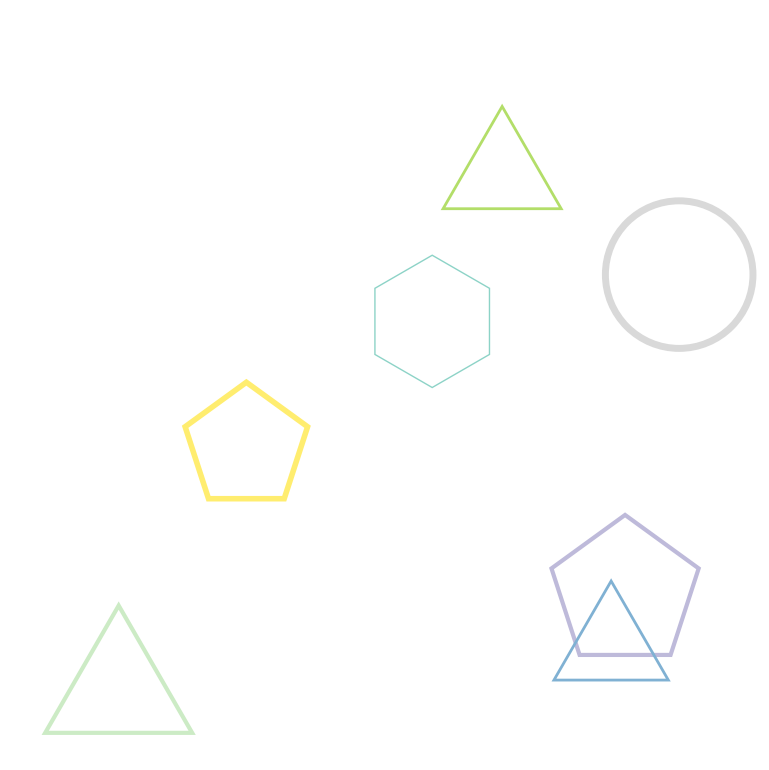[{"shape": "hexagon", "thickness": 0.5, "radius": 0.43, "center": [0.561, 0.583]}, {"shape": "pentagon", "thickness": 1.5, "radius": 0.5, "center": [0.812, 0.231]}, {"shape": "triangle", "thickness": 1, "radius": 0.43, "center": [0.794, 0.16]}, {"shape": "triangle", "thickness": 1, "radius": 0.44, "center": [0.652, 0.773]}, {"shape": "circle", "thickness": 2.5, "radius": 0.48, "center": [0.882, 0.643]}, {"shape": "triangle", "thickness": 1.5, "radius": 0.55, "center": [0.154, 0.103]}, {"shape": "pentagon", "thickness": 2, "radius": 0.42, "center": [0.32, 0.42]}]